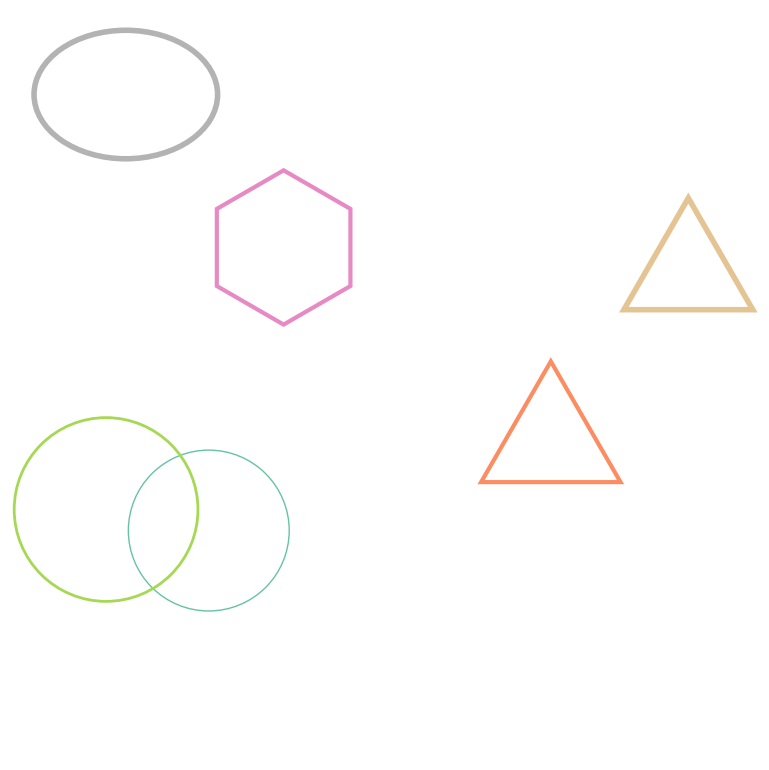[{"shape": "circle", "thickness": 0.5, "radius": 0.52, "center": [0.271, 0.311]}, {"shape": "triangle", "thickness": 1.5, "radius": 0.52, "center": [0.715, 0.426]}, {"shape": "hexagon", "thickness": 1.5, "radius": 0.5, "center": [0.368, 0.679]}, {"shape": "circle", "thickness": 1, "radius": 0.6, "center": [0.138, 0.338]}, {"shape": "triangle", "thickness": 2, "radius": 0.48, "center": [0.894, 0.646]}, {"shape": "oval", "thickness": 2, "radius": 0.6, "center": [0.163, 0.877]}]